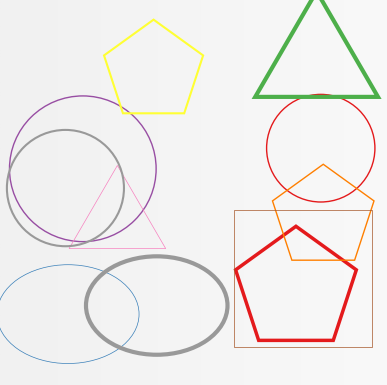[{"shape": "circle", "thickness": 1, "radius": 0.7, "center": [0.828, 0.615]}, {"shape": "pentagon", "thickness": 2.5, "radius": 0.82, "center": [0.764, 0.248]}, {"shape": "oval", "thickness": 0.5, "radius": 0.92, "center": [0.176, 0.184]}, {"shape": "triangle", "thickness": 3, "radius": 0.91, "center": [0.817, 0.84]}, {"shape": "circle", "thickness": 1, "radius": 0.95, "center": [0.214, 0.562]}, {"shape": "pentagon", "thickness": 1, "radius": 0.69, "center": [0.834, 0.436]}, {"shape": "pentagon", "thickness": 1.5, "radius": 0.67, "center": [0.396, 0.814]}, {"shape": "square", "thickness": 0.5, "radius": 0.89, "center": [0.782, 0.278]}, {"shape": "triangle", "thickness": 0.5, "radius": 0.72, "center": [0.303, 0.426]}, {"shape": "oval", "thickness": 3, "radius": 0.91, "center": [0.404, 0.206]}, {"shape": "circle", "thickness": 1.5, "radius": 0.76, "center": [0.169, 0.512]}]